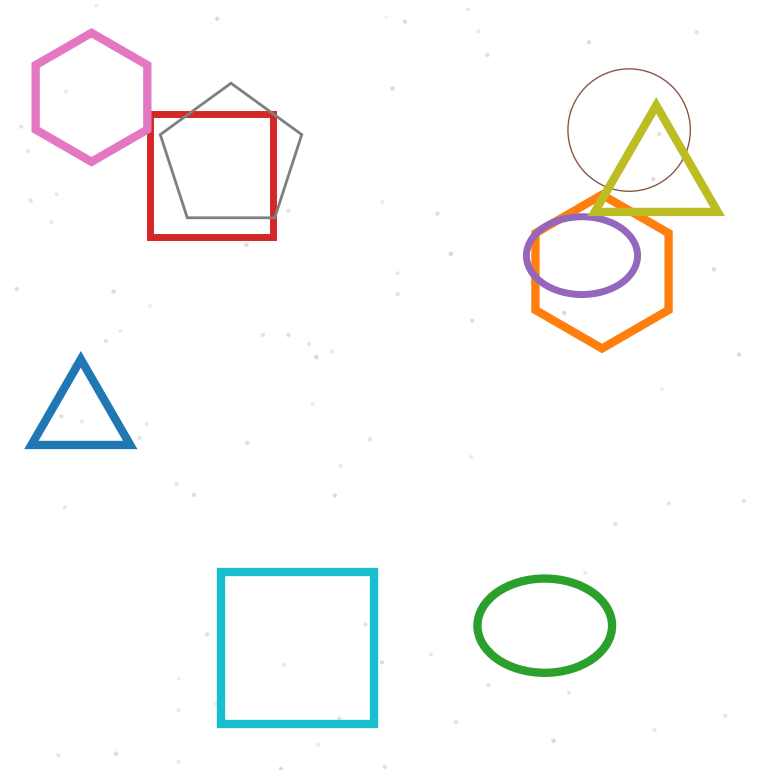[{"shape": "triangle", "thickness": 3, "radius": 0.37, "center": [0.105, 0.459]}, {"shape": "hexagon", "thickness": 3, "radius": 0.5, "center": [0.782, 0.647]}, {"shape": "oval", "thickness": 3, "radius": 0.44, "center": [0.707, 0.187]}, {"shape": "square", "thickness": 2.5, "radius": 0.4, "center": [0.274, 0.772]}, {"shape": "oval", "thickness": 2.5, "radius": 0.36, "center": [0.756, 0.668]}, {"shape": "circle", "thickness": 0.5, "radius": 0.4, "center": [0.817, 0.831]}, {"shape": "hexagon", "thickness": 3, "radius": 0.42, "center": [0.119, 0.874]}, {"shape": "pentagon", "thickness": 1, "radius": 0.48, "center": [0.3, 0.795]}, {"shape": "triangle", "thickness": 3, "radius": 0.46, "center": [0.852, 0.771]}, {"shape": "square", "thickness": 3, "radius": 0.49, "center": [0.387, 0.159]}]